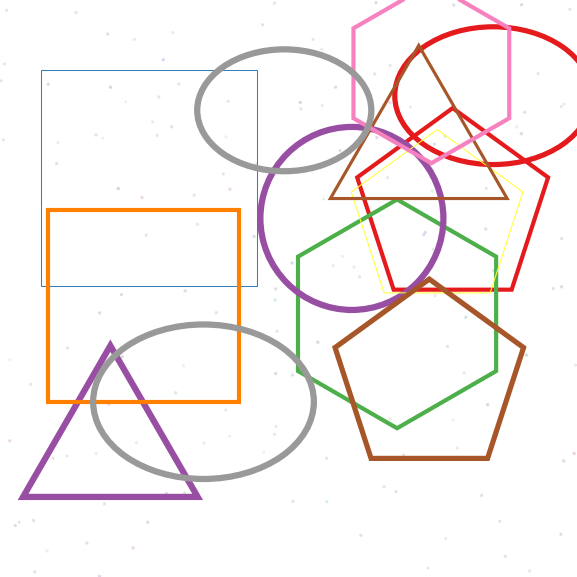[{"shape": "oval", "thickness": 2.5, "radius": 0.85, "center": [0.854, 0.833]}, {"shape": "pentagon", "thickness": 2, "radius": 0.87, "center": [0.784, 0.638]}, {"shape": "square", "thickness": 0.5, "radius": 0.94, "center": [0.257, 0.691]}, {"shape": "hexagon", "thickness": 2, "radius": 0.99, "center": [0.688, 0.456]}, {"shape": "circle", "thickness": 3, "radius": 0.79, "center": [0.609, 0.621]}, {"shape": "triangle", "thickness": 3, "radius": 0.87, "center": [0.191, 0.226]}, {"shape": "square", "thickness": 2, "radius": 0.83, "center": [0.248, 0.469]}, {"shape": "pentagon", "thickness": 0.5, "radius": 0.78, "center": [0.757, 0.618]}, {"shape": "pentagon", "thickness": 2.5, "radius": 0.86, "center": [0.743, 0.344]}, {"shape": "triangle", "thickness": 1.5, "radius": 0.88, "center": [0.725, 0.744]}, {"shape": "hexagon", "thickness": 2, "radius": 0.78, "center": [0.747, 0.872]}, {"shape": "oval", "thickness": 3, "radius": 0.96, "center": [0.352, 0.304]}, {"shape": "oval", "thickness": 3, "radius": 0.75, "center": [0.492, 0.808]}]